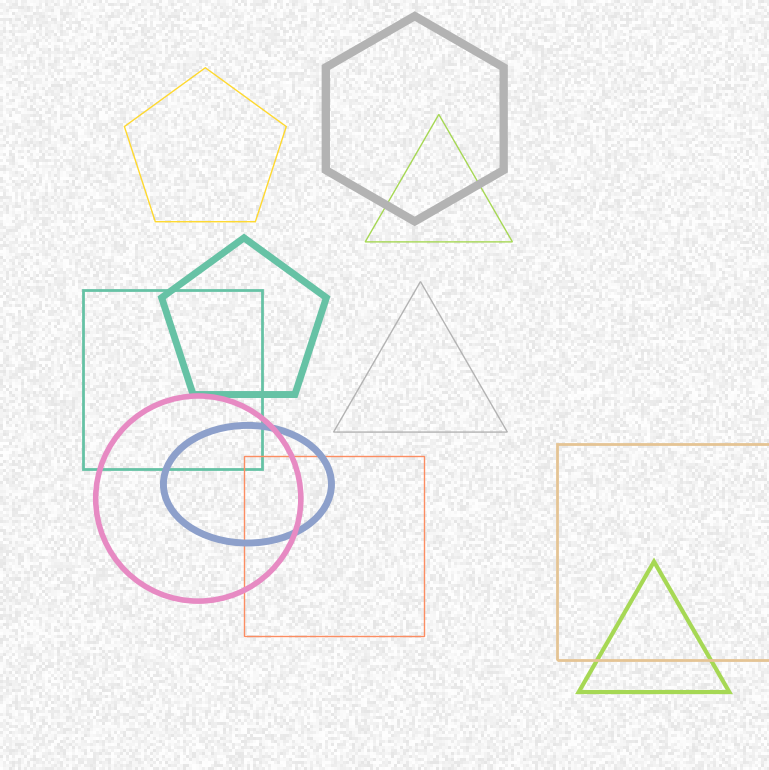[{"shape": "pentagon", "thickness": 2.5, "radius": 0.56, "center": [0.317, 0.579]}, {"shape": "square", "thickness": 1, "radius": 0.58, "center": [0.224, 0.507]}, {"shape": "square", "thickness": 0.5, "radius": 0.58, "center": [0.434, 0.291]}, {"shape": "oval", "thickness": 2.5, "radius": 0.55, "center": [0.321, 0.371]}, {"shape": "circle", "thickness": 2, "radius": 0.67, "center": [0.257, 0.353]}, {"shape": "triangle", "thickness": 1.5, "radius": 0.56, "center": [0.849, 0.158]}, {"shape": "triangle", "thickness": 0.5, "radius": 0.55, "center": [0.57, 0.741]}, {"shape": "pentagon", "thickness": 0.5, "radius": 0.55, "center": [0.267, 0.801]}, {"shape": "square", "thickness": 1, "radius": 0.7, "center": [0.864, 0.283]}, {"shape": "triangle", "thickness": 0.5, "radius": 0.65, "center": [0.546, 0.504]}, {"shape": "hexagon", "thickness": 3, "radius": 0.67, "center": [0.539, 0.846]}]